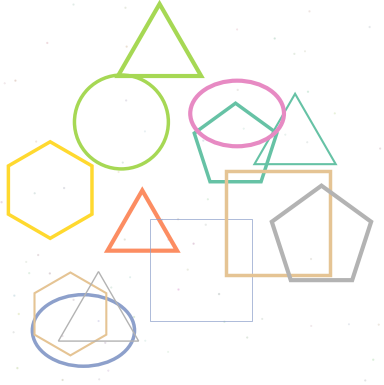[{"shape": "pentagon", "thickness": 2.5, "radius": 0.56, "center": [0.612, 0.619]}, {"shape": "triangle", "thickness": 1.5, "radius": 0.61, "center": [0.766, 0.635]}, {"shape": "triangle", "thickness": 3, "radius": 0.52, "center": [0.37, 0.401]}, {"shape": "oval", "thickness": 2.5, "radius": 0.66, "center": [0.217, 0.142]}, {"shape": "square", "thickness": 0.5, "radius": 0.66, "center": [0.522, 0.298]}, {"shape": "oval", "thickness": 3, "radius": 0.61, "center": [0.616, 0.705]}, {"shape": "triangle", "thickness": 3, "radius": 0.62, "center": [0.414, 0.865]}, {"shape": "circle", "thickness": 2.5, "radius": 0.61, "center": [0.315, 0.683]}, {"shape": "hexagon", "thickness": 2.5, "radius": 0.63, "center": [0.13, 0.506]}, {"shape": "square", "thickness": 2.5, "radius": 0.68, "center": [0.722, 0.421]}, {"shape": "hexagon", "thickness": 1.5, "radius": 0.54, "center": [0.183, 0.185]}, {"shape": "triangle", "thickness": 1, "radius": 0.6, "center": [0.256, 0.174]}, {"shape": "pentagon", "thickness": 3, "radius": 0.68, "center": [0.835, 0.382]}]